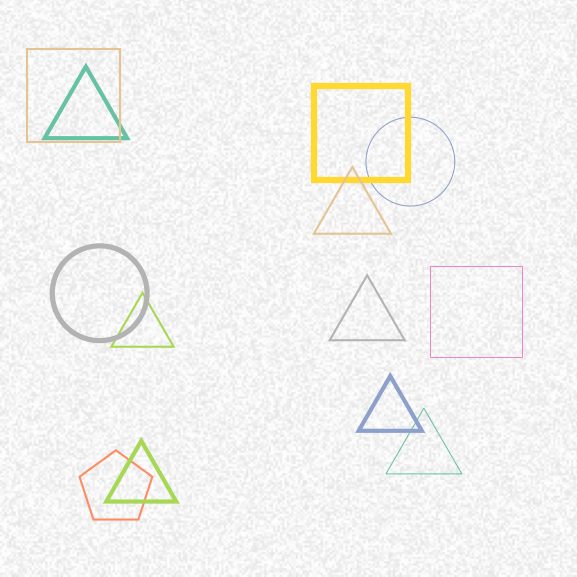[{"shape": "triangle", "thickness": 2, "radius": 0.41, "center": [0.149, 0.801]}, {"shape": "triangle", "thickness": 0.5, "radius": 0.38, "center": [0.734, 0.216]}, {"shape": "pentagon", "thickness": 1, "radius": 0.33, "center": [0.201, 0.153]}, {"shape": "triangle", "thickness": 2, "radius": 0.32, "center": [0.676, 0.285]}, {"shape": "circle", "thickness": 0.5, "radius": 0.38, "center": [0.711, 0.719]}, {"shape": "square", "thickness": 0.5, "radius": 0.4, "center": [0.825, 0.46]}, {"shape": "triangle", "thickness": 2, "radius": 0.35, "center": [0.245, 0.166]}, {"shape": "triangle", "thickness": 1, "radius": 0.31, "center": [0.247, 0.43]}, {"shape": "square", "thickness": 3, "radius": 0.41, "center": [0.625, 0.769]}, {"shape": "square", "thickness": 1, "radius": 0.4, "center": [0.127, 0.834]}, {"shape": "triangle", "thickness": 1, "radius": 0.39, "center": [0.61, 0.633]}, {"shape": "triangle", "thickness": 1, "radius": 0.37, "center": [0.636, 0.447]}, {"shape": "circle", "thickness": 2.5, "radius": 0.41, "center": [0.173, 0.491]}]